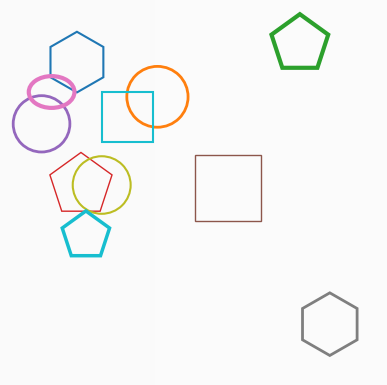[{"shape": "hexagon", "thickness": 1.5, "radius": 0.39, "center": [0.199, 0.839]}, {"shape": "circle", "thickness": 2, "radius": 0.4, "center": [0.406, 0.749]}, {"shape": "pentagon", "thickness": 3, "radius": 0.38, "center": [0.774, 0.886]}, {"shape": "pentagon", "thickness": 1, "radius": 0.42, "center": [0.209, 0.52]}, {"shape": "circle", "thickness": 2, "radius": 0.37, "center": [0.107, 0.678]}, {"shape": "square", "thickness": 1, "radius": 0.43, "center": [0.589, 0.512]}, {"shape": "oval", "thickness": 3, "radius": 0.29, "center": [0.133, 0.761]}, {"shape": "hexagon", "thickness": 2, "radius": 0.41, "center": [0.851, 0.158]}, {"shape": "circle", "thickness": 1.5, "radius": 0.37, "center": [0.262, 0.519]}, {"shape": "square", "thickness": 1.5, "radius": 0.33, "center": [0.328, 0.696]}, {"shape": "pentagon", "thickness": 2.5, "radius": 0.32, "center": [0.222, 0.388]}]